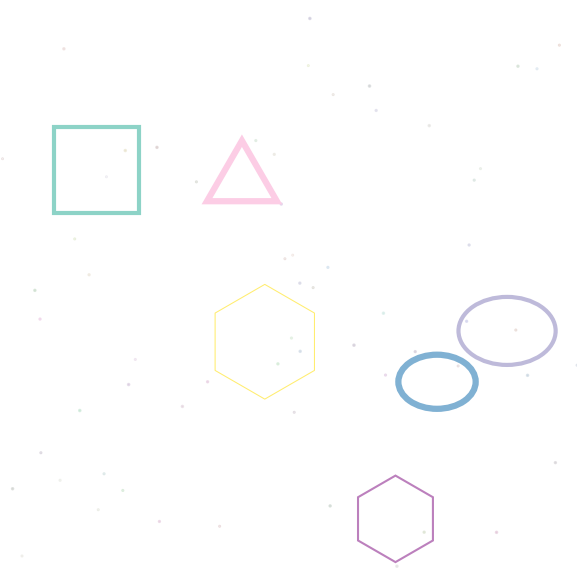[{"shape": "square", "thickness": 2, "radius": 0.37, "center": [0.167, 0.705]}, {"shape": "oval", "thickness": 2, "radius": 0.42, "center": [0.878, 0.426]}, {"shape": "oval", "thickness": 3, "radius": 0.33, "center": [0.757, 0.338]}, {"shape": "triangle", "thickness": 3, "radius": 0.35, "center": [0.419, 0.686]}, {"shape": "hexagon", "thickness": 1, "radius": 0.37, "center": [0.685, 0.101]}, {"shape": "hexagon", "thickness": 0.5, "radius": 0.5, "center": [0.458, 0.407]}]